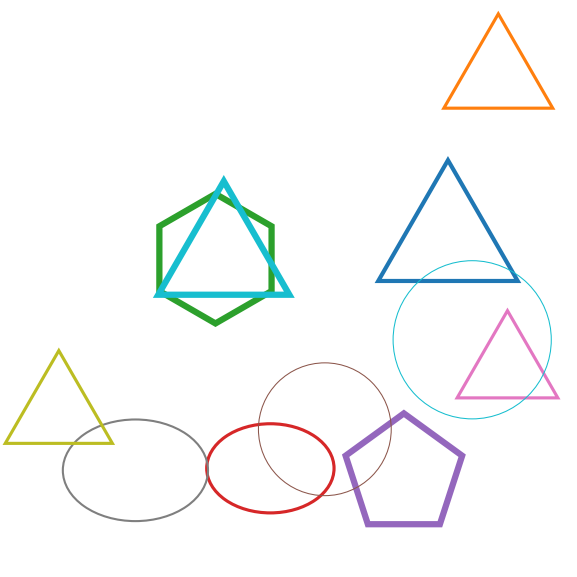[{"shape": "triangle", "thickness": 2, "radius": 0.7, "center": [0.776, 0.582]}, {"shape": "triangle", "thickness": 1.5, "radius": 0.54, "center": [0.863, 0.866]}, {"shape": "hexagon", "thickness": 3, "radius": 0.56, "center": [0.373, 0.551]}, {"shape": "oval", "thickness": 1.5, "radius": 0.55, "center": [0.468, 0.188]}, {"shape": "pentagon", "thickness": 3, "radius": 0.53, "center": [0.699, 0.177]}, {"shape": "circle", "thickness": 0.5, "radius": 0.57, "center": [0.562, 0.256]}, {"shape": "triangle", "thickness": 1.5, "radius": 0.5, "center": [0.879, 0.36]}, {"shape": "oval", "thickness": 1, "radius": 0.63, "center": [0.234, 0.185]}, {"shape": "triangle", "thickness": 1.5, "radius": 0.54, "center": [0.102, 0.285]}, {"shape": "circle", "thickness": 0.5, "radius": 0.68, "center": [0.818, 0.411]}, {"shape": "triangle", "thickness": 3, "radius": 0.66, "center": [0.388, 0.554]}]